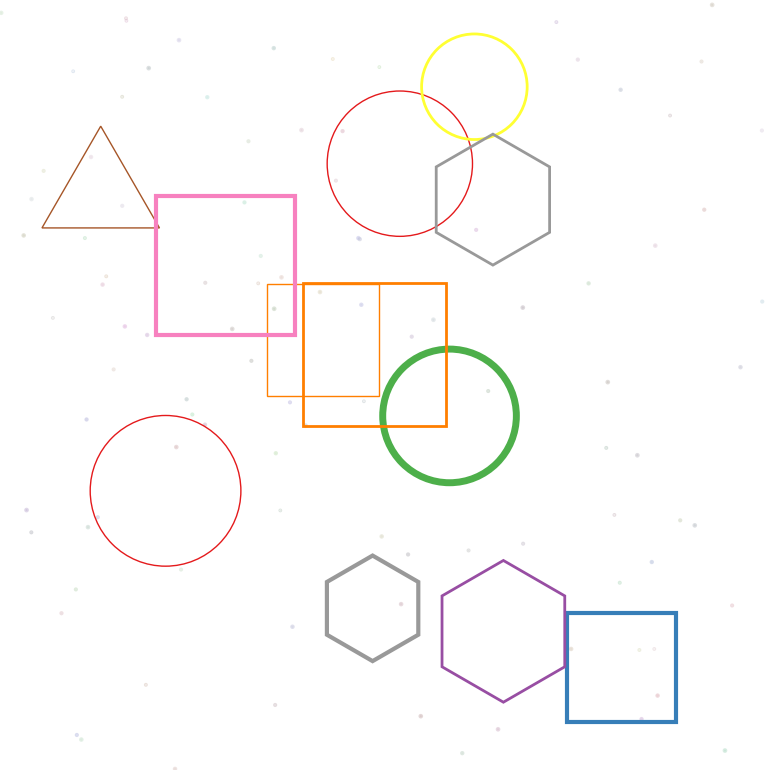[{"shape": "circle", "thickness": 0.5, "radius": 0.47, "center": [0.519, 0.787]}, {"shape": "circle", "thickness": 0.5, "radius": 0.49, "center": [0.215, 0.363]}, {"shape": "square", "thickness": 1.5, "radius": 0.35, "center": [0.808, 0.133]}, {"shape": "circle", "thickness": 2.5, "radius": 0.43, "center": [0.584, 0.46]}, {"shape": "hexagon", "thickness": 1, "radius": 0.46, "center": [0.654, 0.18]}, {"shape": "square", "thickness": 1, "radius": 0.47, "center": [0.487, 0.539]}, {"shape": "square", "thickness": 0.5, "radius": 0.37, "center": [0.419, 0.558]}, {"shape": "circle", "thickness": 1, "radius": 0.34, "center": [0.616, 0.887]}, {"shape": "triangle", "thickness": 0.5, "radius": 0.44, "center": [0.131, 0.748]}, {"shape": "square", "thickness": 1.5, "radius": 0.45, "center": [0.293, 0.655]}, {"shape": "hexagon", "thickness": 1.5, "radius": 0.34, "center": [0.484, 0.21]}, {"shape": "hexagon", "thickness": 1, "radius": 0.43, "center": [0.64, 0.741]}]